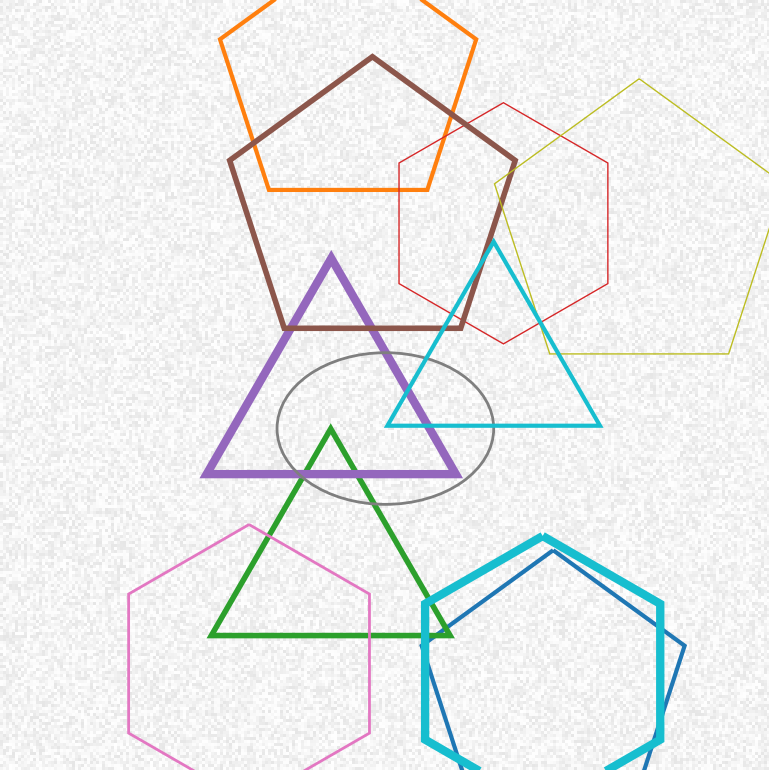[{"shape": "pentagon", "thickness": 1.5, "radius": 0.9, "center": [0.718, 0.106]}, {"shape": "pentagon", "thickness": 1.5, "radius": 0.87, "center": [0.452, 0.895]}, {"shape": "triangle", "thickness": 2, "radius": 0.9, "center": [0.43, 0.264]}, {"shape": "hexagon", "thickness": 0.5, "radius": 0.78, "center": [0.654, 0.71]}, {"shape": "triangle", "thickness": 3, "radius": 0.93, "center": [0.43, 0.478]}, {"shape": "pentagon", "thickness": 2, "radius": 0.97, "center": [0.484, 0.731]}, {"shape": "hexagon", "thickness": 1, "radius": 0.9, "center": [0.323, 0.138]}, {"shape": "oval", "thickness": 1, "radius": 0.7, "center": [0.5, 0.443]}, {"shape": "pentagon", "thickness": 0.5, "radius": 0.99, "center": [0.83, 0.7]}, {"shape": "triangle", "thickness": 1.5, "radius": 0.8, "center": [0.641, 0.527]}, {"shape": "hexagon", "thickness": 3, "radius": 0.88, "center": [0.705, 0.128]}]